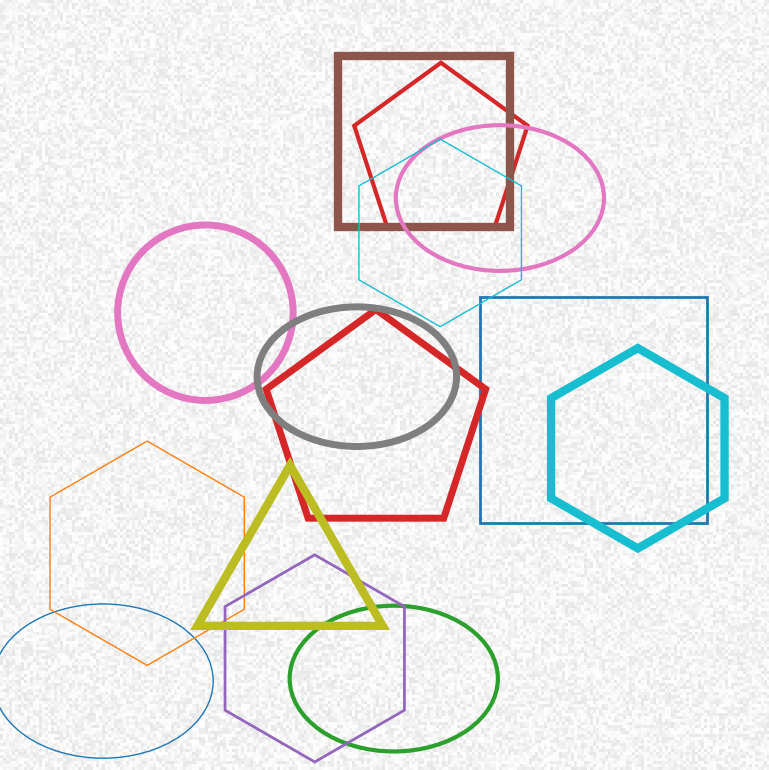[{"shape": "square", "thickness": 1, "radius": 0.74, "center": [0.771, 0.467]}, {"shape": "oval", "thickness": 0.5, "radius": 0.72, "center": [0.134, 0.115]}, {"shape": "hexagon", "thickness": 0.5, "radius": 0.73, "center": [0.191, 0.282]}, {"shape": "oval", "thickness": 1.5, "radius": 0.68, "center": [0.511, 0.119]}, {"shape": "pentagon", "thickness": 1.5, "radius": 0.59, "center": [0.573, 0.8]}, {"shape": "pentagon", "thickness": 2.5, "radius": 0.75, "center": [0.488, 0.448]}, {"shape": "hexagon", "thickness": 1, "radius": 0.67, "center": [0.409, 0.145]}, {"shape": "square", "thickness": 3, "radius": 0.56, "center": [0.55, 0.816]}, {"shape": "oval", "thickness": 1.5, "radius": 0.68, "center": [0.649, 0.743]}, {"shape": "circle", "thickness": 2.5, "radius": 0.57, "center": [0.267, 0.594]}, {"shape": "oval", "thickness": 2.5, "radius": 0.65, "center": [0.463, 0.511]}, {"shape": "triangle", "thickness": 3, "radius": 0.69, "center": [0.377, 0.257]}, {"shape": "hexagon", "thickness": 0.5, "radius": 0.61, "center": [0.572, 0.698]}, {"shape": "hexagon", "thickness": 3, "radius": 0.65, "center": [0.828, 0.418]}]